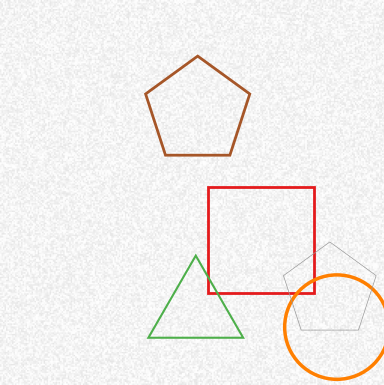[{"shape": "square", "thickness": 2, "radius": 0.69, "center": [0.678, 0.376]}, {"shape": "triangle", "thickness": 1.5, "radius": 0.71, "center": [0.508, 0.194]}, {"shape": "circle", "thickness": 2.5, "radius": 0.68, "center": [0.875, 0.15]}, {"shape": "pentagon", "thickness": 2, "radius": 0.71, "center": [0.513, 0.712]}, {"shape": "pentagon", "thickness": 0.5, "radius": 0.63, "center": [0.857, 0.245]}]